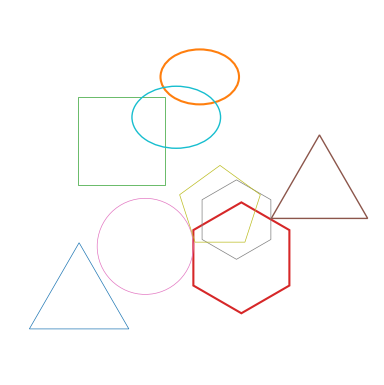[{"shape": "triangle", "thickness": 0.5, "radius": 0.75, "center": [0.205, 0.22]}, {"shape": "oval", "thickness": 1.5, "radius": 0.51, "center": [0.519, 0.8]}, {"shape": "square", "thickness": 0.5, "radius": 0.57, "center": [0.316, 0.633]}, {"shape": "hexagon", "thickness": 1.5, "radius": 0.72, "center": [0.627, 0.33]}, {"shape": "triangle", "thickness": 1, "radius": 0.72, "center": [0.83, 0.505]}, {"shape": "circle", "thickness": 0.5, "radius": 0.62, "center": [0.377, 0.36]}, {"shape": "hexagon", "thickness": 0.5, "radius": 0.52, "center": [0.614, 0.43]}, {"shape": "pentagon", "thickness": 0.5, "radius": 0.55, "center": [0.571, 0.46]}, {"shape": "oval", "thickness": 1, "radius": 0.58, "center": [0.458, 0.695]}]